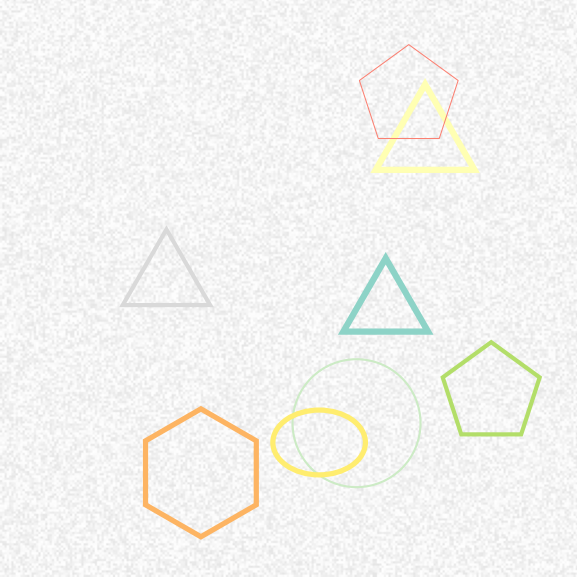[{"shape": "triangle", "thickness": 3, "radius": 0.42, "center": [0.668, 0.467]}, {"shape": "triangle", "thickness": 3, "radius": 0.49, "center": [0.736, 0.754]}, {"shape": "pentagon", "thickness": 0.5, "radius": 0.45, "center": [0.708, 0.832]}, {"shape": "hexagon", "thickness": 2.5, "radius": 0.55, "center": [0.348, 0.18]}, {"shape": "pentagon", "thickness": 2, "radius": 0.44, "center": [0.851, 0.318]}, {"shape": "triangle", "thickness": 2, "radius": 0.44, "center": [0.288, 0.515]}, {"shape": "circle", "thickness": 1, "radius": 0.55, "center": [0.617, 0.266]}, {"shape": "oval", "thickness": 2.5, "radius": 0.4, "center": [0.553, 0.233]}]